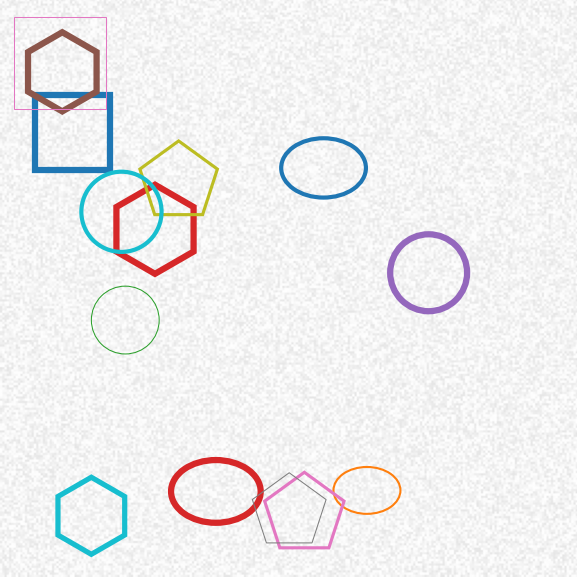[{"shape": "oval", "thickness": 2, "radius": 0.37, "center": [0.56, 0.708]}, {"shape": "square", "thickness": 3, "radius": 0.32, "center": [0.126, 0.769]}, {"shape": "oval", "thickness": 1, "radius": 0.29, "center": [0.635, 0.15]}, {"shape": "circle", "thickness": 0.5, "radius": 0.29, "center": [0.217, 0.445]}, {"shape": "hexagon", "thickness": 3, "radius": 0.39, "center": [0.268, 0.602]}, {"shape": "oval", "thickness": 3, "radius": 0.39, "center": [0.374, 0.148]}, {"shape": "circle", "thickness": 3, "radius": 0.33, "center": [0.742, 0.527]}, {"shape": "hexagon", "thickness": 3, "radius": 0.34, "center": [0.108, 0.875]}, {"shape": "pentagon", "thickness": 1.5, "radius": 0.36, "center": [0.527, 0.109]}, {"shape": "square", "thickness": 0.5, "radius": 0.4, "center": [0.104, 0.889]}, {"shape": "pentagon", "thickness": 0.5, "radius": 0.34, "center": [0.501, 0.113]}, {"shape": "pentagon", "thickness": 1.5, "radius": 0.35, "center": [0.309, 0.685]}, {"shape": "hexagon", "thickness": 2.5, "radius": 0.33, "center": [0.158, 0.106]}, {"shape": "circle", "thickness": 2, "radius": 0.35, "center": [0.21, 0.632]}]